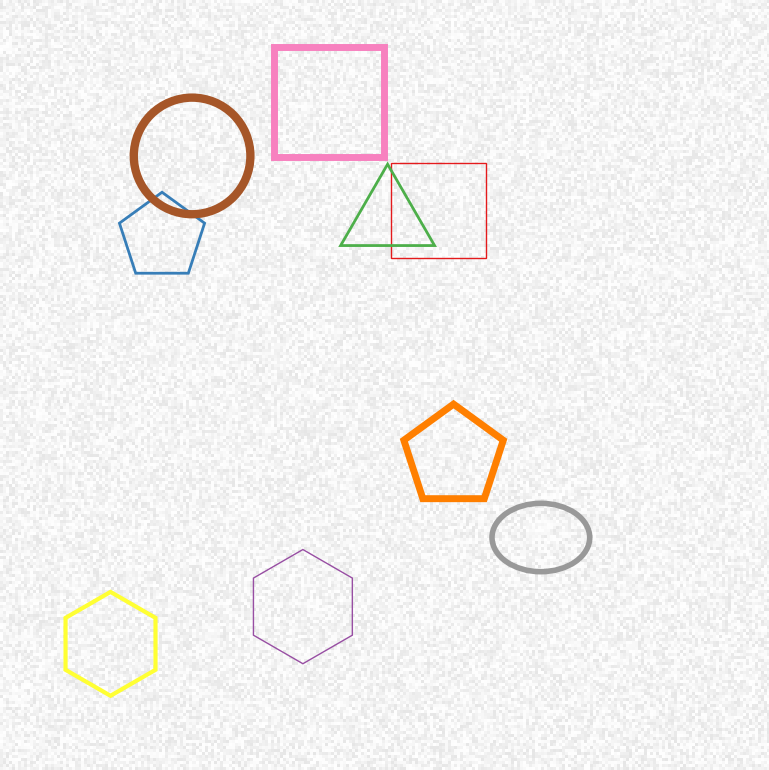[{"shape": "square", "thickness": 0.5, "radius": 0.31, "center": [0.569, 0.726]}, {"shape": "pentagon", "thickness": 1, "radius": 0.29, "center": [0.21, 0.692]}, {"shape": "triangle", "thickness": 1, "radius": 0.35, "center": [0.503, 0.716]}, {"shape": "hexagon", "thickness": 0.5, "radius": 0.37, "center": [0.393, 0.212]}, {"shape": "pentagon", "thickness": 2.5, "radius": 0.34, "center": [0.589, 0.407]}, {"shape": "hexagon", "thickness": 1.5, "radius": 0.34, "center": [0.144, 0.164]}, {"shape": "circle", "thickness": 3, "radius": 0.38, "center": [0.249, 0.797]}, {"shape": "square", "thickness": 2.5, "radius": 0.36, "center": [0.427, 0.867]}, {"shape": "oval", "thickness": 2, "radius": 0.32, "center": [0.702, 0.302]}]